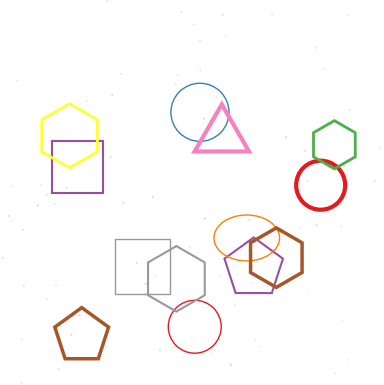[{"shape": "circle", "thickness": 3, "radius": 0.32, "center": [0.833, 0.519]}, {"shape": "circle", "thickness": 1, "radius": 0.34, "center": [0.506, 0.151]}, {"shape": "circle", "thickness": 1, "radius": 0.38, "center": [0.519, 0.708]}, {"shape": "hexagon", "thickness": 2, "radius": 0.31, "center": [0.869, 0.624]}, {"shape": "pentagon", "thickness": 1.5, "radius": 0.4, "center": [0.659, 0.303]}, {"shape": "square", "thickness": 1.5, "radius": 0.33, "center": [0.202, 0.566]}, {"shape": "oval", "thickness": 1, "radius": 0.43, "center": [0.641, 0.382]}, {"shape": "hexagon", "thickness": 2, "radius": 0.42, "center": [0.181, 0.647]}, {"shape": "pentagon", "thickness": 2.5, "radius": 0.37, "center": [0.212, 0.128]}, {"shape": "hexagon", "thickness": 2.5, "radius": 0.39, "center": [0.718, 0.331]}, {"shape": "triangle", "thickness": 3, "radius": 0.41, "center": [0.576, 0.647]}, {"shape": "hexagon", "thickness": 1.5, "radius": 0.43, "center": [0.458, 0.276]}, {"shape": "square", "thickness": 1, "radius": 0.35, "center": [0.369, 0.308]}]